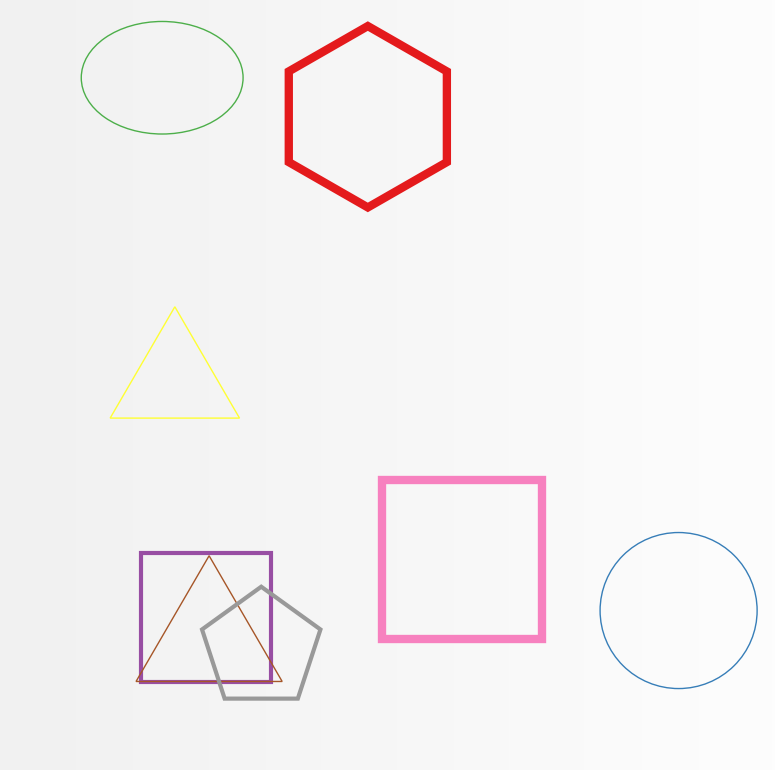[{"shape": "hexagon", "thickness": 3, "radius": 0.59, "center": [0.475, 0.848]}, {"shape": "circle", "thickness": 0.5, "radius": 0.51, "center": [0.876, 0.207]}, {"shape": "oval", "thickness": 0.5, "radius": 0.52, "center": [0.209, 0.899]}, {"shape": "square", "thickness": 1.5, "radius": 0.42, "center": [0.265, 0.198]}, {"shape": "triangle", "thickness": 0.5, "radius": 0.48, "center": [0.226, 0.505]}, {"shape": "triangle", "thickness": 0.5, "radius": 0.54, "center": [0.27, 0.169]}, {"shape": "square", "thickness": 3, "radius": 0.52, "center": [0.596, 0.273]}, {"shape": "pentagon", "thickness": 1.5, "radius": 0.4, "center": [0.337, 0.158]}]